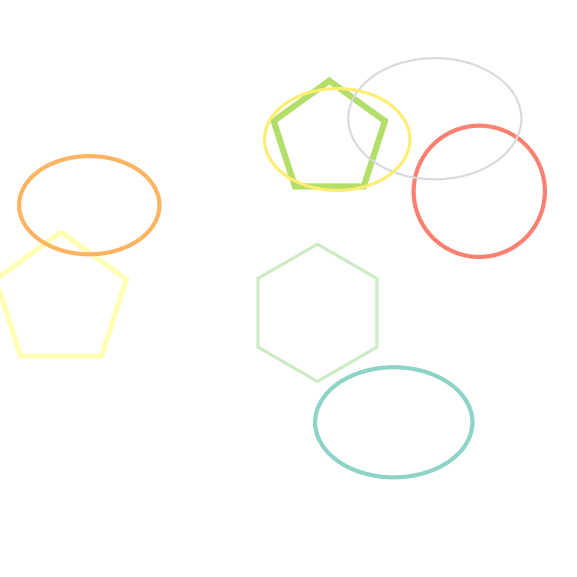[{"shape": "oval", "thickness": 2, "radius": 0.68, "center": [0.682, 0.268]}, {"shape": "pentagon", "thickness": 2.5, "radius": 0.59, "center": [0.106, 0.479]}, {"shape": "circle", "thickness": 2, "radius": 0.57, "center": [0.83, 0.668]}, {"shape": "oval", "thickness": 2, "radius": 0.61, "center": [0.155, 0.644]}, {"shape": "pentagon", "thickness": 3, "radius": 0.51, "center": [0.57, 0.758]}, {"shape": "oval", "thickness": 1, "radius": 0.75, "center": [0.753, 0.794]}, {"shape": "hexagon", "thickness": 1.5, "radius": 0.59, "center": [0.55, 0.457]}, {"shape": "oval", "thickness": 1.5, "radius": 0.63, "center": [0.584, 0.758]}]